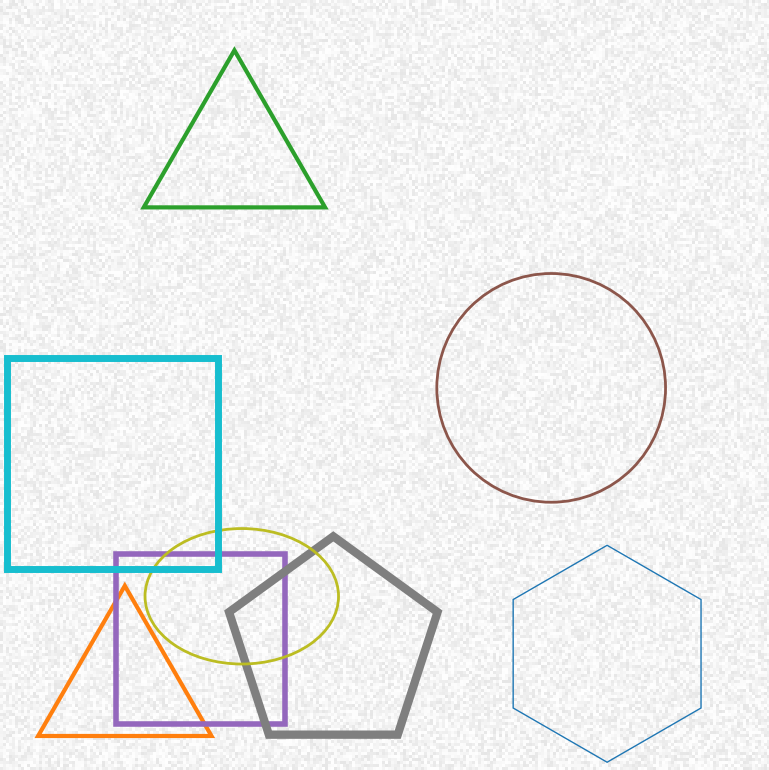[{"shape": "hexagon", "thickness": 0.5, "radius": 0.7, "center": [0.788, 0.151]}, {"shape": "triangle", "thickness": 1.5, "radius": 0.65, "center": [0.162, 0.109]}, {"shape": "triangle", "thickness": 1.5, "radius": 0.68, "center": [0.304, 0.799]}, {"shape": "square", "thickness": 2, "radius": 0.55, "center": [0.26, 0.17]}, {"shape": "circle", "thickness": 1, "radius": 0.74, "center": [0.716, 0.496]}, {"shape": "pentagon", "thickness": 3, "radius": 0.71, "center": [0.433, 0.161]}, {"shape": "oval", "thickness": 1, "radius": 0.63, "center": [0.314, 0.226]}, {"shape": "square", "thickness": 2.5, "radius": 0.68, "center": [0.146, 0.398]}]